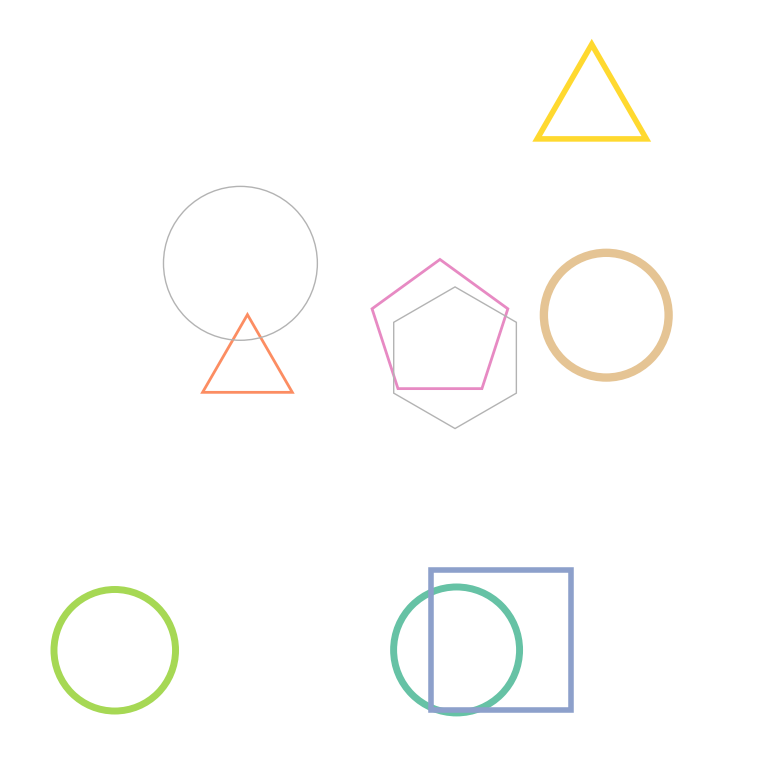[{"shape": "circle", "thickness": 2.5, "radius": 0.41, "center": [0.593, 0.156]}, {"shape": "triangle", "thickness": 1, "radius": 0.34, "center": [0.321, 0.524]}, {"shape": "square", "thickness": 2, "radius": 0.45, "center": [0.651, 0.168]}, {"shape": "pentagon", "thickness": 1, "radius": 0.46, "center": [0.571, 0.57]}, {"shape": "circle", "thickness": 2.5, "radius": 0.39, "center": [0.149, 0.156]}, {"shape": "triangle", "thickness": 2, "radius": 0.41, "center": [0.769, 0.861]}, {"shape": "circle", "thickness": 3, "radius": 0.41, "center": [0.787, 0.591]}, {"shape": "hexagon", "thickness": 0.5, "radius": 0.46, "center": [0.591, 0.535]}, {"shape": "circle", "thickness": 0.5, "radius": 0.5, "center": [0.312, 0.658]}]